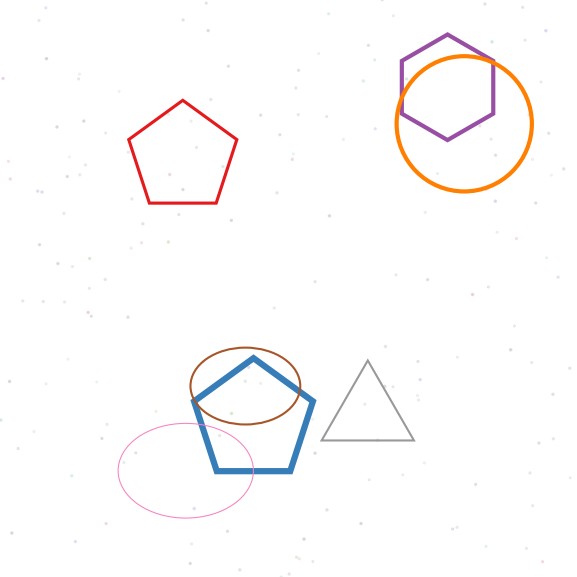[{"shape": "pentagon", "thickness": 1.5, "radius": 0.49, "center": [0.317, 0.727]}, {"shape": "pentagon", "thickness": 3, "radius": 0.54, "center": [0.439, 0.271]}, {"shape": "hexagon", "thickness": 2, "radius": 0.46, "center": [0.775, 0.848]}, {"shape": "circle", "thickness": 2, "radius": 0.59, "center": [0.804, 0.785]}, {"shape": "oval", "thickness": 1, "radius": 0.48, "center": [0.425, 0.331]}, {"shape": "oval", "thickness": 0.5, "radius": 0.59, "center": [0.322, 0.184]}, {"shape": "triangle", "thickness": 1, "radius": 0.46, "center": [0.637, 0.283]}]